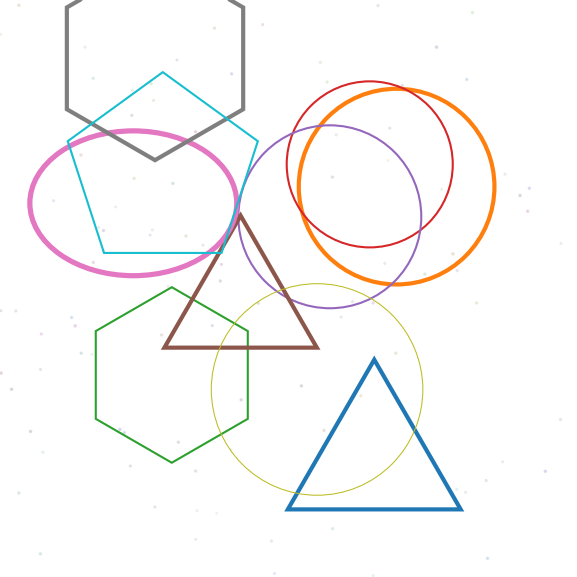[{"shape": "triangle", "thickness": 2, "radius": 0.86, "center": [0.648, 0.203]}, {"shape": "circle", "thickness": 2, "radius": 0.85, "center": [0.687, 0.676]}, {"shape": "hexagon", "thickness": 1, "radius": 0.76, "center": [0.297, 0.35]}, {"shape": "circle", "thickness": 1, "radius": 0.72, "center": [0.64, 0.715]}, {"shape": "circle", "thickness": 1, "radius": 0.79, "center": [0.571, 0.624]}, {"shape": "triangle", "thickness": 2, "radius": 0.76, "center": [0.417, 0.473]}, {"shape": "oval", "thickness": 2.5, "radius": 0.9, "center": [0.231, 0.647]}, {"shape": "hexagon", "thickness": 2, "radius": 0.88, "center": [0.268, 0.898]}, {"shape": "circle", "thickness": 0.5, "radius": 0.92, "center": [0.549, 0.325]}, {"shape": "pentagon", "thickness": 1, "radius": 0.87, "center": [0.282, 0.701]}]